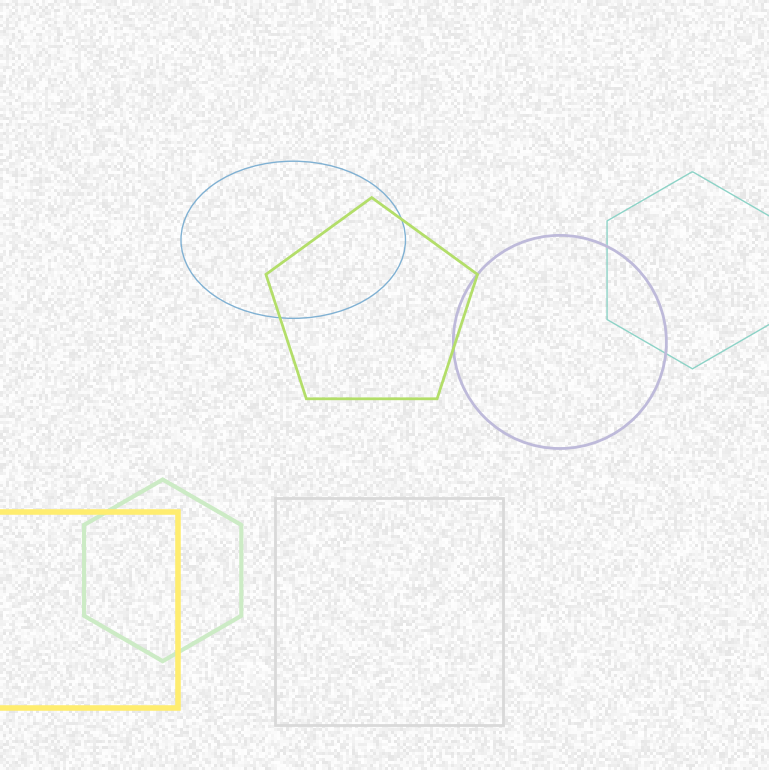[{"shape": "hexagon", "thickness": 0.5, "radius": 0.64, "center": [0.899, 0.649]}, {"shape": "circle", "thickness": 1, "radius": 0.69, "center": [0.727, 0.556]}, {"shape": "oval", "thickness": 0.5, "radius": 0.73, "center": [0.381, 0.689]}, {"shape": "pentagon", "thickness": 1, "radius": 0.72, "center": [0.483, 0.599]}, {"shape": "square", "thickness": 1, "radius": 0.74, "center": [0.505, 0.206]}, {"shape": "hexagon", "thickness": 1.5, "radius": 0.59, "center": [0.211, 0.259]}, {"shape": "square", "thickness": 2, "radius": 0.64, "center": [0.104, 0.208]}]